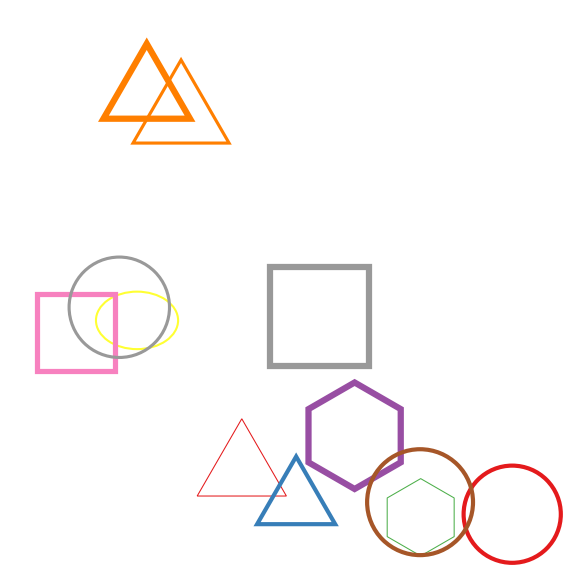[{"shape": "circle", "thickness": 2, "radius": 0.42, "center": [0.887, 0.109]}, {"shape": "triangle", "thickness": 0.5, "radius": 0.45, "center": [0.419, 0.185]}, {"shape": "triangle", "thickness": 2, "radius": 0.39, "center": [0.513, 0.131]}, {"shape": "hexagon", "thickness": 0.5, "radius": 0.33, "center": [0.728, 0.103]}, {"shape": "hexagon", "thickness": 3, "radius": 0.46, "center": [0.614, 0.245]}, {"shape": "triangle", "thickness": 3, "radius": 0.43, "center": [0.254, 0.837]}, {"shape": "triangle", "thickness": 1.5, "radius": 0.48, "center": [0.314, 0.799]}, {"shape": "oval", "thickness": 1, "radius": 0.36, "center": [0.237, 0.444]}, {"shape": "circle", "thickness": 2, "radius": 0.46, "center": [0.727, 0.13]}, {"shape": "square", "thickness": 2.5, "radius": 0.34, "center": [0.131, 0.423]}, {"shape": "square", "thickness": 3, "radius": 0.43, "center": [0.553, 0.451]}, {"shape": "circle", "thickness": 1.5, "radius": 0.43, "center": [0.207, 0.467]}]